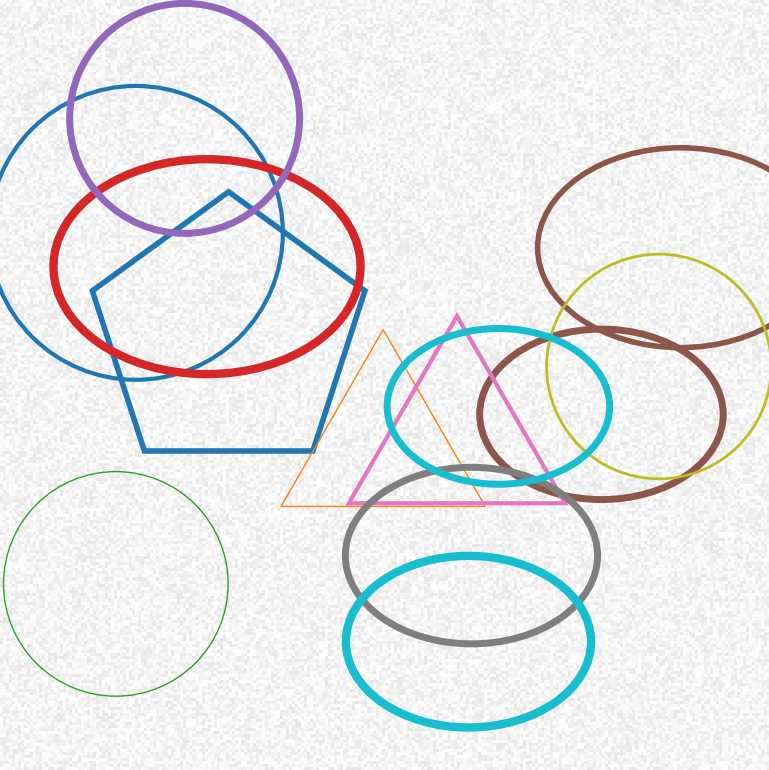[{"shape": "pentagon", "thickness": 2, "radius": 0.93, "center": [0.297, 0.565]}, {"shape": "circle", "thickness": 1.5, "radius": 0.95, "center": [0.177, 0.698]}, {"shape": "triangle", "thickness": 0.5, "radius": 0.77, "center": [0.498, 0.419]}, {"shape": "circle", "thickness": 0.5, "radius": 0.73, "center": [0.15, 0.242]}, {"shape": "oval", "thickness": 3, "radius": 1.0, "center": [0.269, 0.654]}, {"shape": "circle", "thickness": 2.5, "radius": 0.75, "center": [0.24, 0.846]}, {"shape": "oval", "thickness": 2, "radius": 0.93, "center": [0.884, 0.678]}, {"shape": "oval", "thickness": 2.5, "radius": 0.79, "center": [0.781, 0.462]}, {"shape": "triangle", "thickness": 1.5, "radius": 0.81, "center": [0.593, 0.427]}, {"shape": "oval", "thickness": 2.5, "radius": 0.82, "center": [0.612, 0.278]}, {"shape": "circle", "thickness": 1, "radius": 0.73, "center": [0.856, 0.524]}, {"shape": "oval", "thickness": 3, "radius": 0.8, "center": [0.608, 0.167]}, {"shape": "oval", "thickness": 2.5, "radius": 0.72, "center": [0.647, 0.472]}]